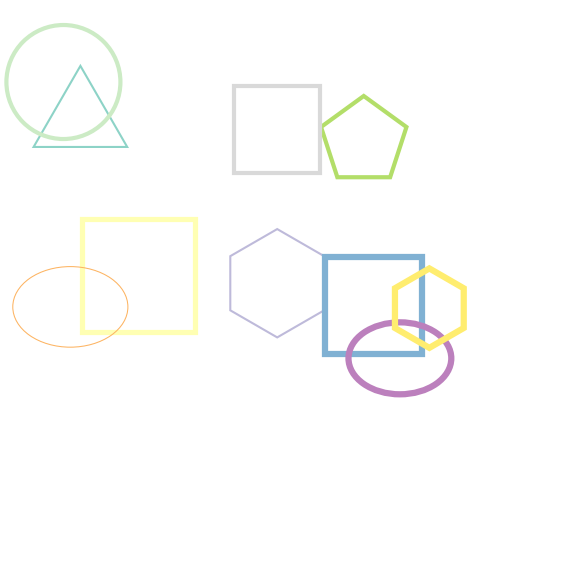[{"shape": "triangle", "thickness": 1, "radius": 0.47, "center": [0.139, 0.791]}, {"shape": "square", "thickness": 2.5, "radius": 0.49, "center": [0.239, 0.523]}, {"shape": "hexagon", "thickness": 1, "radius": 0.47, "center": [0.48, 0.509]}, {"shape": "square", "thickness": 3, "radius": 0.42, "center": [0.647, 0.47]}, {"shape": "oval", "thickness": 0.5, "radius": 0.5, "center": [0.122, 0.468]}, {"shape": "pentagon", "thickness": 2, "radius": 0.39, "center": [0.63, 0.755]}, {"shape": "square", "thickness": 2, "radius": 0.37, "center": [0.479, 0.775]}, {"shape": "oval", "thickness": 3, "radius": 0.45, "center": [0.692, 0.379]}, {"shape": "circle", "thickness": 2, "radius": 0.49, "center": [0.11, 0.857]}, {"shape": "hexagon", "thickness": 3, "radius": 0.34, "center": [0.743, 0.466]}]